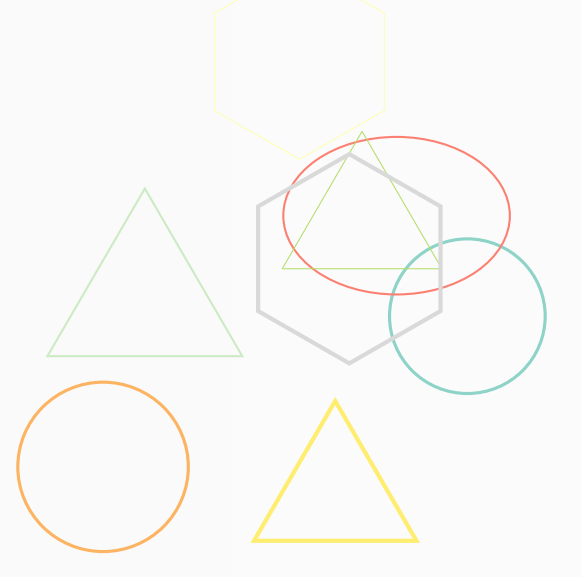[{"shape": "circle", "thickness": 1.5, "radius": 0.67, "center": [0.804, 0.452]}, {"shape": "hexagon", "thickness": 0.5, "radius": 0.84, "center": [0.515, 0.892]}, {"shape": "oval", "thickness": 1, "radius": 0.97, "center": [0.682, 0.626]}, {"shape": "circle", "thickness": 1.5, "radius": 0.73, "center": [0.177, 0.191]}, {"shape": "triangle", "thickness": 0.5, "radius": 0.79, "center": [0.623, 0.613]}, {"shape": "hexagon", "thickness": 2, "radius": 0.91, "center": [0.601, 0.551]}, {"shape": "triangle", "thickness": 1, "radius": 0.97, "center": [0.249, 0.479]}, {"shape": "triangle", "thickness": 2, "radius": 0.81, "center": [0.577, 0.143]}]